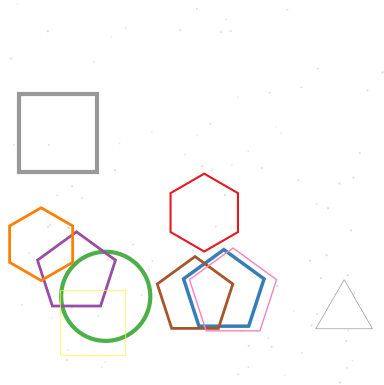[{"shape": "hexagon", "thickness": 1.5, "radius": 0.51, "center": [0.531, 0.448]}, {"shape": "pentagon", "thickness": 2.5, "radius": 0.55, "center": [0.581, 0.242]}, {"shape": "circle", "thickness": 3, "radius": 0.58, "center": [0.275, 0.23]}, {"shape": "pentagon", "thickness": 2, "radius": 0.53, "center": [0.199, 0.291]}, {"shape": "hexagon", "thickness": 2, "radius": 0.47, "center": [0.107, 0.366]}, {"shape": "square", "thickness": 0.5, "radius": 0.42, "center": [0.241, 0.163]}, {"shape": "pentagon", "thickness": 2, "radius": 0.52, "center": [0.507, 0.23]}, {"shape": "pentagon", "thickness": 1, "radius": 0.59, "center": [0.605, 0.237]}, {"shape": "triangle", "thickness": 0.5, "radius": 0.43, "center": [0.894, 0.189]}, {"shape": "square", "thickness": 3, "radius": 0.51, "center": [0.15, 0.656]}]